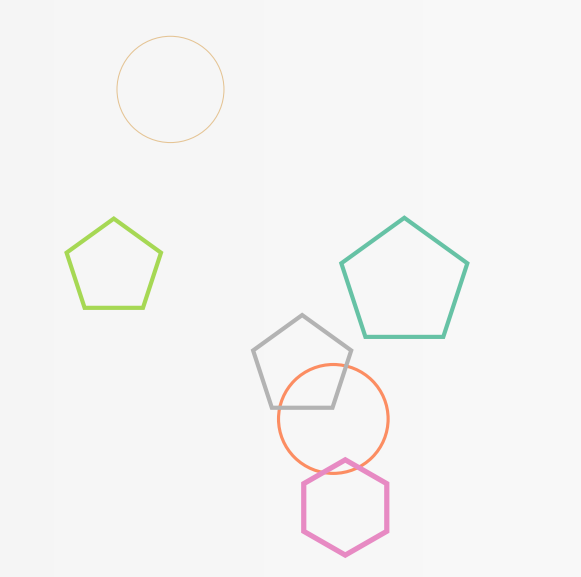[{"shape": "pentagon", "thickness": 2, "radius": 0.57, "center": [0.696, 0.508]}, {"shape": "circle", "thickness": 1.5, "radius": 0.47, "center": [0.573, 0.274]}, {"shape": "hexagon", "thickness": 2.5, "radius": 0.41, "center": [0.594, 0.12]}, {"shape": "pentagon", "thickness": 2, "radius": 0.43, "center": [0.196, 0.535]}, {"shape": "circle", "thickness": 0.5, "radius": 0.46, "center": [0.293, 0.844]}, {"shape": "pentagon", "thickness": 2, "radius": 0.44, "center": [0.52, 0.365]}]